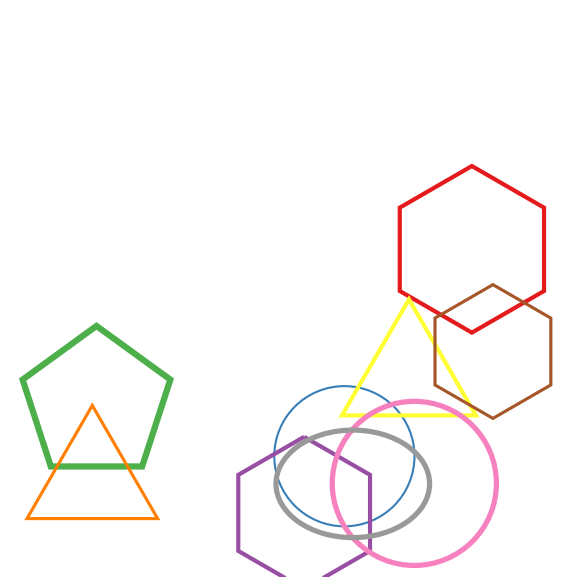[{"shape": "hexagon", "thickness": 2, "radius": 0.72, "center": [0.817, 0.567]}, {"shape": "circle", "thickness": 1, "radius": 0.61, "center": [0.596, 0.209]}, {"shape": "pentagon", "thickness": 3, "radius": 0.67, "center": [0.167, 0.3]}, {"shape": "hexagon", "thickness": 2, "radius": 0.66, "center": [0.527, 0.111]}, {"shape": "triangle", "thickness": 1.5, "radius": 0.65, "center": [0.16, 0.166]}, {"shape": "triangle", "thickness": 2, "radius": 0.67, "center": [0.708, 0.347]}, {"shape": "hexagon", "thickness": 1.5, "radius": 0.58, "center": [0.854, 0.39]}, {"shape": "circle", "thickness": 2.5, "radius": 0.71, "center": [0.717, 0.162]}, {"shape": "oval", "thickness": 2.5, "radius": 0.66, "center": [0.611, 0.161]}]